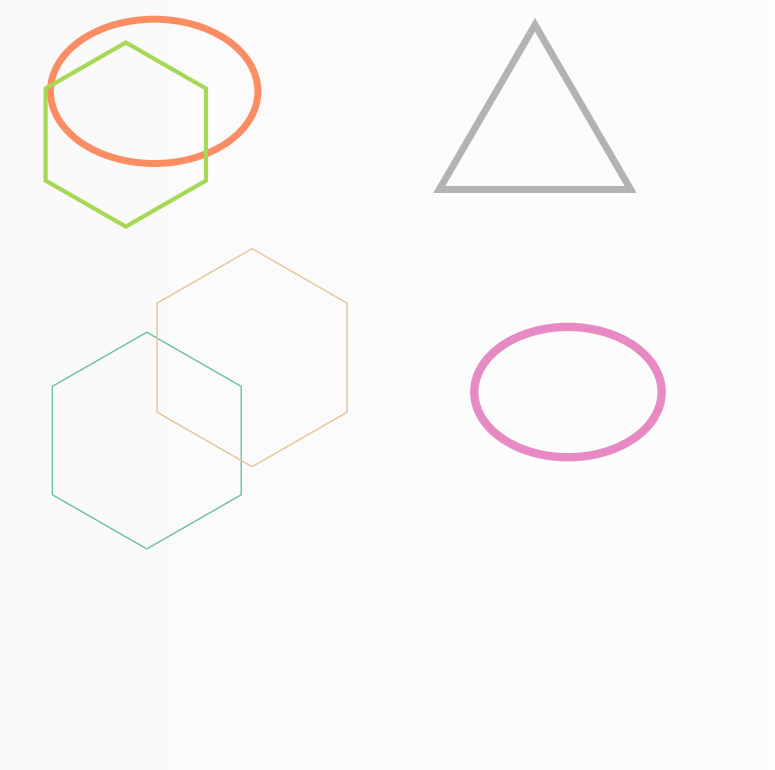[{"shape": "hexagon", "thickness": 0.5, "radius": 0.7, "center": [0.189, 0.428]}, {"shape": "oval", "thickness": 2.5, "radius": 0.67, "center": [0.199, 0.881]}, {"shape": "oval", "thickness": 3, "radius": 0.6, "center": [0.733, 0.491]}, {"shape": "hexagon", "thickness": 1.5, "radius": 0.6, "center": [0.162, 0.825]}, {"shape": "hexagon", "thickness": 0.5, "radius": 0.71, "center": [0.325, 0.535]}, {"shape": "triangle", "thickness": 2.5, "radius": 0.71, "center": [0.69, 0.825]}]